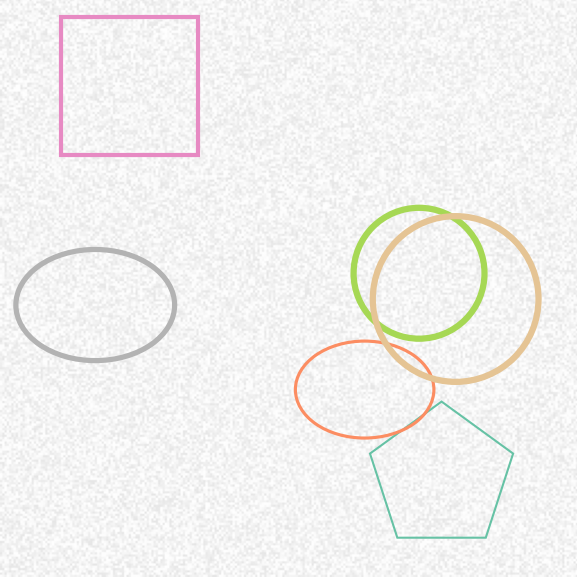[{"shape": "pentagon", "thickness": 1, "radius": 0.65, "center": [0.765, 0.173]}, {"shape": "oval", "thickness": 1.5, "radius": 0.6, "center": [0.631, 0.325]}, {"shape": "square", "thickness": 2, "radius": 0.6, "center": [0.224, 0.85]}, {"shape": "circle", "thickness": 3, "radius": 0.57, "center": [0.726, 0.526]}, {"shape": "circle", "thickness": 3, "radius": 0.72, "center": [0.789, 0.481]}, {"shape": "oval", "thickness": 2.5, "radius": 0.69, "center": [0.165, 0.471]}]